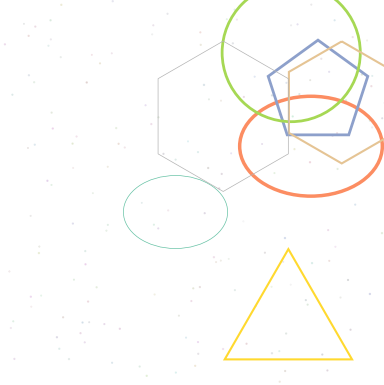[{"shape": "oval", "thickness": 0.5, "radius": 0.68, "center": [0.456, 0.449]}, {"shape": "oval", "thickness": 2.5, "radius": 0.93, "center": [0.808, 0.62]}, {"shape": "pentagon", "thickness": 2, "radius": 0.68, "center": [0.826, 0.76]}, {"shape": "circle", "thickness": 2, "radius": 0.9, "center": [0.756, 0.863]}, {"shape": "triangle", "thickness": 1.5, "radius": 0.95, "center": [0.749, 0.162]}, {"shape": "hexagon", "thickness": 1.5, "radius": 0.79, "center": [0.888, 0.734]}, {"shape": "hexagon", "thickness": 0.5, "radius": 0.98, "center": [0.58, 0.698]}]